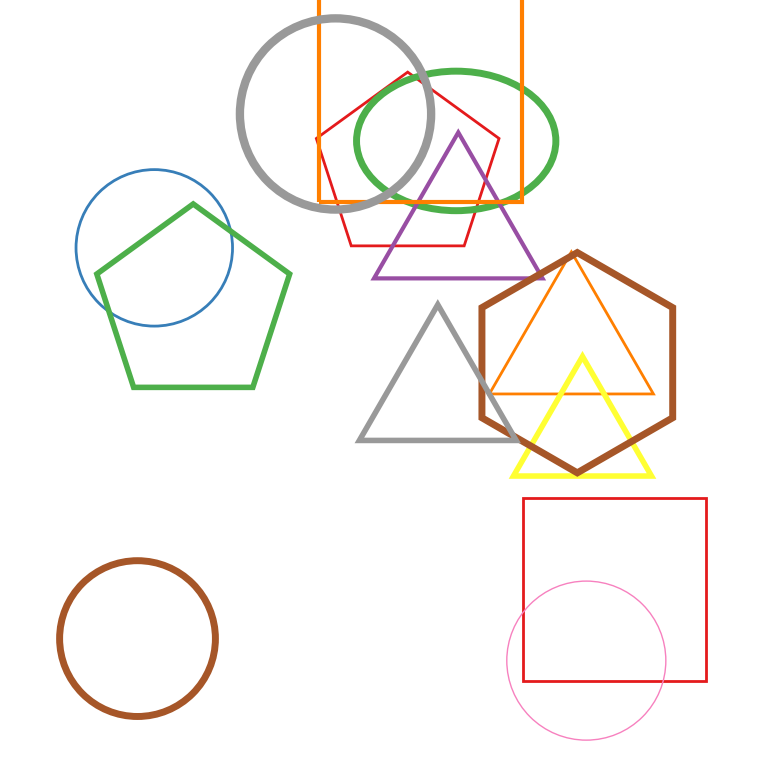[{"shape": "pentagon", "thickness": 1, "radius": 0.62, "center": [0.529, 0.782]}, {"shape": "square", "thickness": 1, "radius": 0.59, "center": [0.798, 0.235]}, {"shape": "circle", "thickness": 1, "radius": 0.51, "center": [0.2, 0.678]}, {"shape": "pentagon", "thickness": 2, "radius": 0.66, "center": [0.251, 0.603]}, {"shape": "oval", "thickness": 2.5, "radius": 0.65, "center": [0.592, 0.817]}, {"shape": "triangle", "thickness": 1.5, "radius": 0.63, "center": [0.595, 0.702]}, {"shape": "triangle", "thickness": 1, "radius": 0.62, "center": [0.742, 0.55]}, {"shape": "square", "thickness": 1.5, "radius": 0.66, "center": [0.546, 0.87]}, {"shape": "triangle", "thickness": 2, "radius": 0.52, "center": [0.756, 0.434]}, {"shape": "circle", "thickness": 2.5, "radius": 0.51, "center": [0.179, 0.171]}, {"shape": "hexagon", "thickness": 2.5, "radius": 0.72, "center": [0.75, 0.529]}, {"shape": "circle", "thickness": 0.5, "radius": 0.52, "center": [0.761, 0.142]}, {"shape": "triangle", "thickness": 2, "radius": 0.59, "center": [0.569, 0.487]}, {"shape": "circle", "thickness": 3, "radius": 0.62, "center": [0.436, 0.852]}]